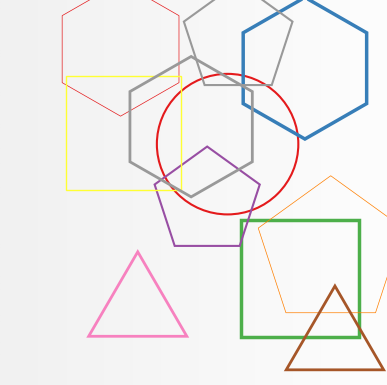[{"shape": "hexagon", "thickness": 0.5, "radius": 0.87, "center": [0.311, 0.872]}, {"shape": "circle", "thickness": 1.5, "radius": 0.91, "center": [0.587, 0.626]}, {"shape": "hexagon", "thickness": 2.5, "radius": 0.92, "center": [0.787, 0.823]}, {"shape": "square", "thickness": 2.5, "radius": 0.76, "center": [0.774, 0.277]}, {"shape": "pentagon", "thickness": 1.5, "radius": 0.71, "center": [0.535, 0.477]}, {"shape": "pentagon", "thickness": 0.5, "radius": 0.98, "center": [0.853, 0.347]}, {"shape": "square", "thickness": 1, "radius": 0.74, "center": [0.32, 0.655]}, {"shape": "triangle", "thickness": 2, "radius": 0.73, "center": [0.864, 0.112]}, {"shape": "triangle", "thickness": 2, "radius": 0.73, "center": [0.355, 0.2]}, {"shape": "hexagon", "thickness": 2, "radius": 0.91, "center": [0.493, 0.671]}, {"shape": "pentagon", "thickness": 1.5, "radius": 0.74, "center": [0.615, 0.898]}]